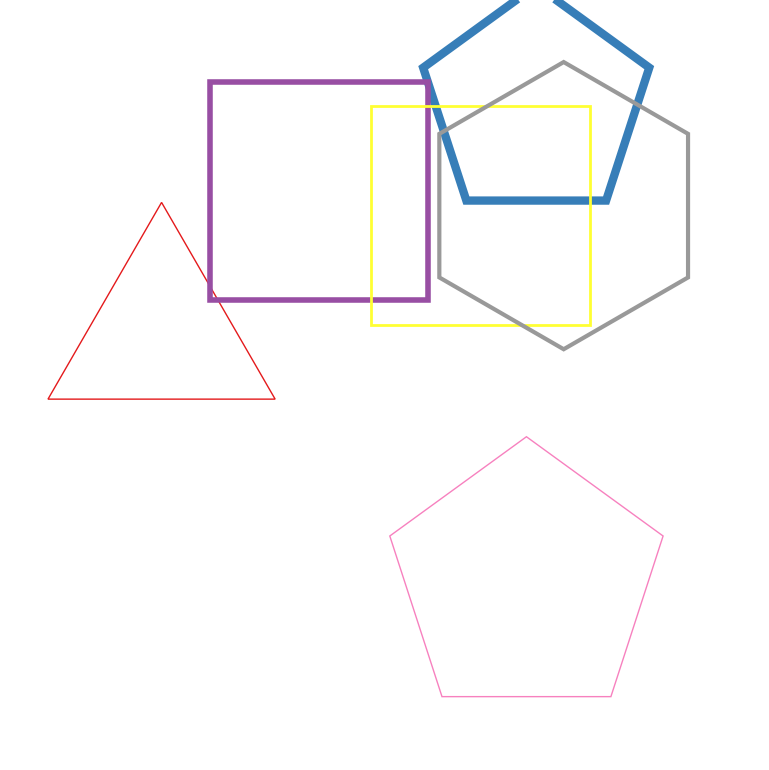[{"shape": "triangle", "thickness": 0.5, "radius": 0.85, "center": [0.21, 0.567]}, {"shape": "pentagon", "thickness": 3, "radius": 0.77, "center": [0.696, 0.864]}, {"shape": "square", "thickness": 2, "radius": 0.71, "center": [0.414, 0.752]}, {"shape": "square", "thickness": 1, "radius": 0.71, "center": [0.624, 0.72]}, {"shape": "pentagon", "thickness": 0.5, "radius": 0.93, "center": [0.684, 0.246]}, {"shape": "hexagon", "thickness": 1.5, "radius": 0.93, "center": [0.732, 0.733]}]